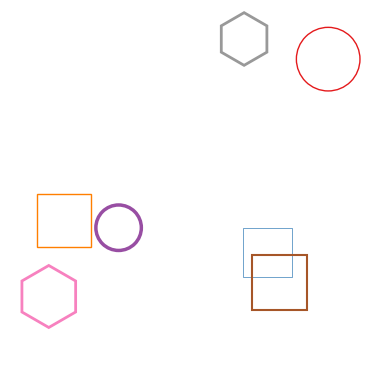[{"shape": "circle", "thickness": 1, "radius": 0.41, "center": [0.852, 0.846]}, {"shape": "square", "thickness": 0.5, "radius": 0.32, "center": [0.694, 0.344]}, {"shape": "circle", "thickness": 2.5, "radius": 0.3, "center": [0.308, 0.409]}, {"shape": "square", "thickness": 1, "radius": 0.35, "center": [0.166, 0.427]}, {"shape": "square", "thickness": 1.5, "radius": 0.36, "center": [0.727, 0.266]}, {"shape": "hexagon", "thickness": 2, "radius": 0.4, "center": [0.127, 0.23]}, {"shape": "hexagon", "thickness": 2, "radius": 0.34, "center": [0.634, 0.899]}]